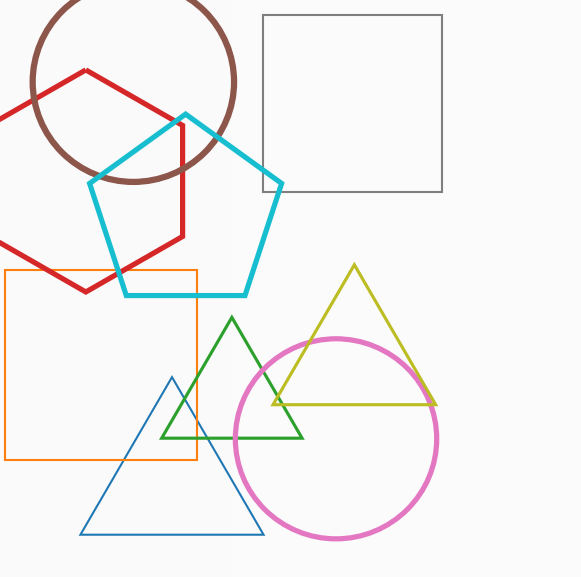[{"shape": "triangle", "thickness": 1, "radius": 0.91, "center": [0.296, 0.164]}, {"shape": "square", "thickness": 1, "radius": 0.83, "center": [0.173, 0.367]}, {"shape": "triangle", "thickness": 1.5, "radius": 0.7, "center": [0.399, 0.31]}, {"shape": "hexagon", "thickness": 2.5, "radius": 0.96, "center": [0.148, 0.686]}, {"shape": "circle", "thickness": 3, "radius": 0.87, "center": [0.229, 0.857]}, {"shape": "circle", "thickness": 2.5, "radius": 0.87, "center": [0.578, 0.239]}, {"shape": "square", "thickness": 1, "radius": 0.77, "center": [0.607, 0.82]}, {"shape": "triangle", "thickness": 1.5, "radius": 0.81, "center": [0.61, 0.379]}, {"shape": "pentagon", "thickness": 2.5, "radius": 0.87, "center": [0.319, 0.628]}]